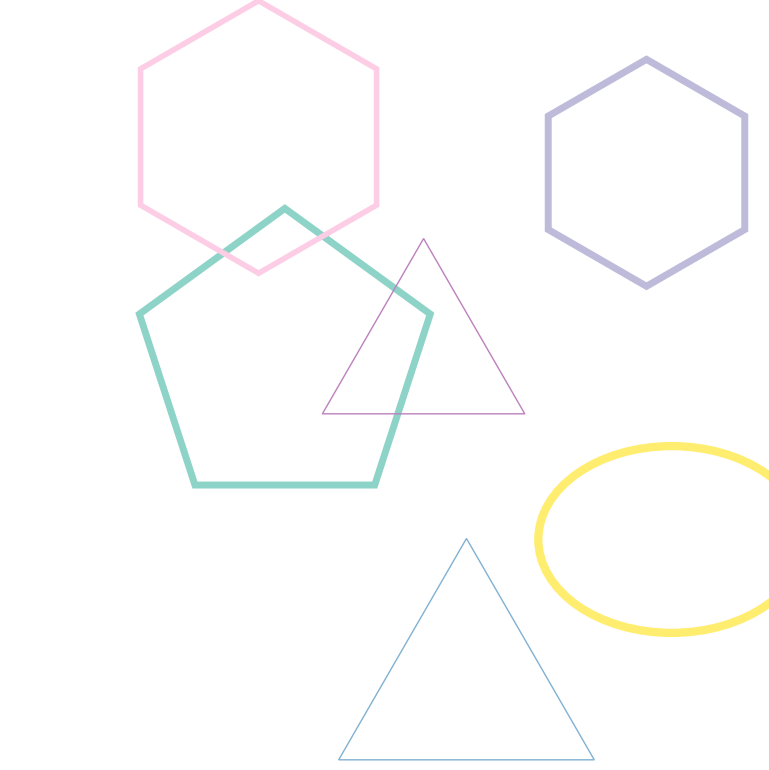[{"shape": "pentagon", "thickness": 2.5, "radius": 0.99, "center": [0.37, 0.531]}, {"shape": "hexagon", "thickness": 2.5, "radius": 0.74, "center": [0.84, 0.776]}, {"shape": "triangle", "thickness": 0.5, "radius": 0.96, "center": [0.606, 0.109]}, {"shape": "hexagon", "thickness": 2, "radius": 0.88, "center": [0.336, 0.822]}, {"shape": "triangle", "thickness": 0.5, "radius": 0.76, "center": [0.55, 0.538]}, {"shape": "oval", "thickness": 3, "radius": 0.87, "center": [0.872, 0.299]}]